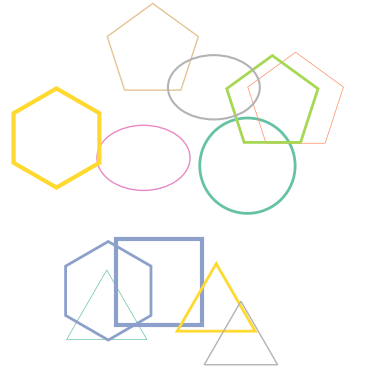[{"shape": "circle", "thickness": 2, "radius": 0.62, "center": [0.643, 0.57]}, {"shape": "triangle", "thickness": 0.5, "radius": 0.6, "center": [0.277, 0.178]}, {"shape": "pentagon", "thickness": 0.5, "radius": 0.65, "center": [0.768, 0.734]}, {"shape": "hexagon", "thickness": 2, "radius": 0.64, "center": [0.281, 0.245]}, {"shape": "square", "thickness": 3, "radius": 0.56, "center": [0.413, 0.267]}, {"shape": "oval", "thickness": 1, "radius": 0.6, "center": [0.373, 0.59]}, {"shape": "pentagon", "thickness": 2, "radius": 0.62, "center": [0.707, 0.731]}, {"shape": "triangle", "thickness": 2, "radius": 0.58, "center": [0.562, 0.198]}, {"shape": "hexagon", "thickness": 3, "radius": 0.64, "center": [0.147, 0.642]}, {"shape": "pentagon", "thickness": 1, "radius": 0.62, "center": [0.397, 0.867]}, {"shape": "triangle", "thickness": 1, "radius": 0.55, "center": [0.626, 0.108]}, {"shape": "oval", "thickness": 1.5, "radius": 0.6, "center": [0.556, 0.773]}]